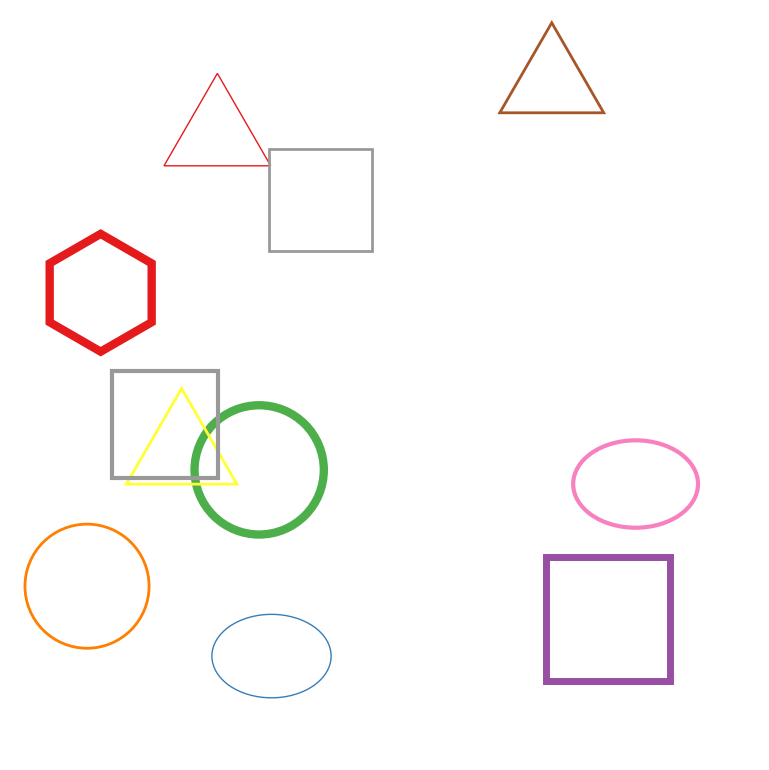[{"shape": "triangle", "thickness": 0.5, "radius": 0.4, "center": [0.282, 0.825]}, {"shape": "hexagon", "thickness": 3, "radius": 0.38, "center": [0.131, 0.62]}, {"shape": "oval", "thickness": 0.5, "radius": 0.39, "center": [0.353, 0.148]}, {"shape": "circle", "thickness": 3, "radius": 0.42, "center": [0.337, 0.39]}, {"shape": "square", "thickness": 2.5, "radius": 0.4, "center": [0.79, 0.196]}, {"shape": "circle", "thickness": 1, "radius": 0.4, "center": [0.113, 0.239]}, {"shape": "triangle", "thickness": 1, "radius": 0.41, "center": [0.236, 0.413]}, {"shape": "triangle", "thickness": 1, "radius": 0.39, "center": [0.717, 0.893]}, {"shape": "oval", "thickness": 1.5, "radius": 0.41, "center": [0.825, 0.371]}, {"shape": "square", "thickness": 1.5, "radius": 0.35, "center": [0.214, 0.449]}, {"shape": "square", "thickness": 1, "radius": 0.33, "center": [0.416, 0.74]}]